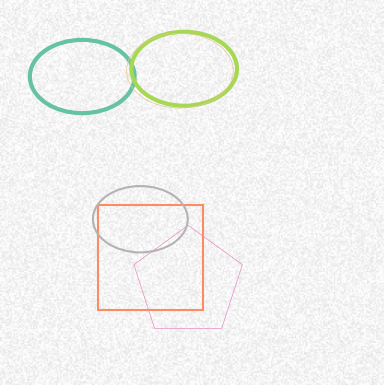[{"shape": "oval", "thickness": 3, "radius": 0.68, "center": [0.214, 0.801]}, {"shape": "square", "thickness": 1.5, "radius": 0.68, "center": [0.391, 0.331]}, {"shape": "pentagon", "thickness": 0.5, "radius": 0.74, "center": [0.489, 0.267]}, {"shape": "oval", "thickness": 3, "radius": 0.69, "center": [0.478, 0.821]}, {"shape": "oval", "thickness": 0.5, "radius": 0.69, "center": [0.467, 0.816]}, {"shape": "oval", "thickness": 1.5, "radius": 0.62, "center": [0.365, 0.431]}]